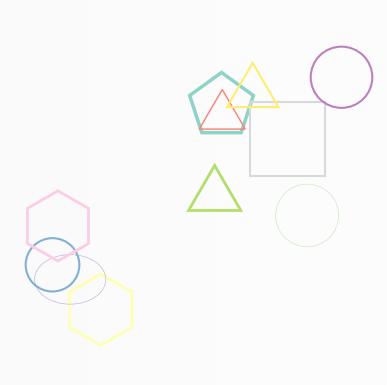[{"shape": "pentagon", "thickness": 2.5, "radius": 0.43, "center": [0.572, 0.725]}, {"shape": "hexagon", "thickness": 2, "radius": 0.46, "center": [0.26, 0.196]}, {"shape": "oval", "thickness": 0.5, "radius": 0.46, "center": [0.181, 0.274]}, {"shape": "triangle", "thickness": 1, "radius": 0.34, "center": [0.574, 0.699]}, {"shape": "circle", "thickness": 1.5, "radius": 0.35, "center": [0.135, 0.312]}, {"shape": "triangle", "thickness": 2, "radius": 0.39, "center": [0.554, 0.492]}, {"shape": "hexagon", "thickness": 2, "radius": 0.46, "center": [0.15, 0.413]}, {"shape": "square", "thickness": 1.5, "radius": 0.48, "center": [0.743, 0.639]}, {"shape": "circle", "thickness": 1.5, "radius": 0.4, "center": [0.881, 0.799]}, {"shape": "circle", "thickness": 0.5, "radius": 0.41, "center": [0.793, 0.44]}, {"shape": "triangle", "thickness": 1.5, "radius": 0.38, "center": [0.652, 0.76]}]